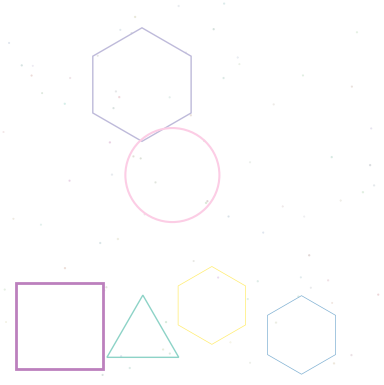[{"shape": "triangle", "thickness": 1, "radius": 0.54, "center": [0.371, 0.126]}, {"shape": "hexagon", "thickness": 1, "radius": 0.74, "center": [0.369, 0.78]}, {"shape": "hexagon", "thickness": 0.5, "radius": 0.51, "center": [0.783, 0.13]}, {"shape": "circle", "thickness": 1.5, "radius": 0.61, "center": [0.448, 0.545]}, {"shape": "square", "thickness": 2, "radius": 0.56, "center": [0.155, 0.154]}, {"shape": "hexagon", "thickness": 0.5, "radius": 0.51, "center": [0.55, 0.207]}]